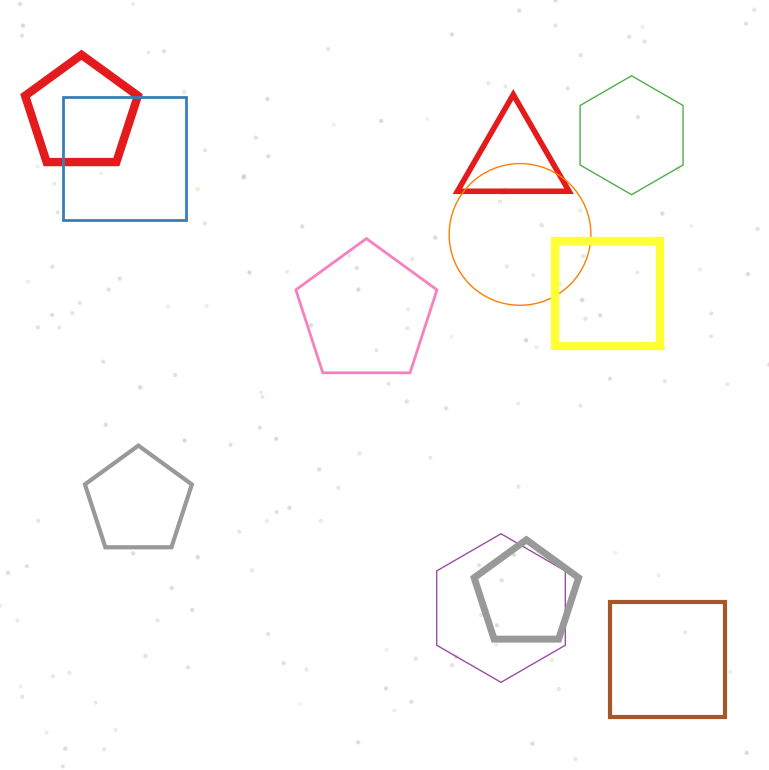[{"shape": "pentagon", "thickness": 3, "radius": 0.39, "center": [0.106, 0.852]}, {"shape": "triangle", "thickness": 2, "radius": 0.42, "center": [0.667, 0.793]}, {"shape": "square", "thickness": 1, "radius": 0.4, "center": [0.162, 0.794]}, {"shape": "hexagon", "thickness": 0.5, "radius": 0.39, "center": [0.82, 0.824]}, {"shape": "hexagon", "thickness": 0.5, "radius": 0.48, "center": [0.651, 0.21]}, {"shape": "circle", "thickness": 0.5, "radius": 0.46, "center": [0.675, 0.696]}, {"shape": "square", "thickness": 3, "radius": 0.34, "center": [0.789, 0.619]}, {"shape": "square", "thickness": 1.5, "radius": 0.37, "center": [0.867, 0.144]}, {"shape": "pentagon", "thickness": 1, "radius": 0.48, "center": [0.476, 0.594]}, {"shape": "pentagon", "thickness": 1.5, "radius": 0.37, "center": [0.18, 0.348]}, {"shape": "pentagon", "thickness": 2.5, "radius": 0.36, "center": [0.684, 0.228]}]